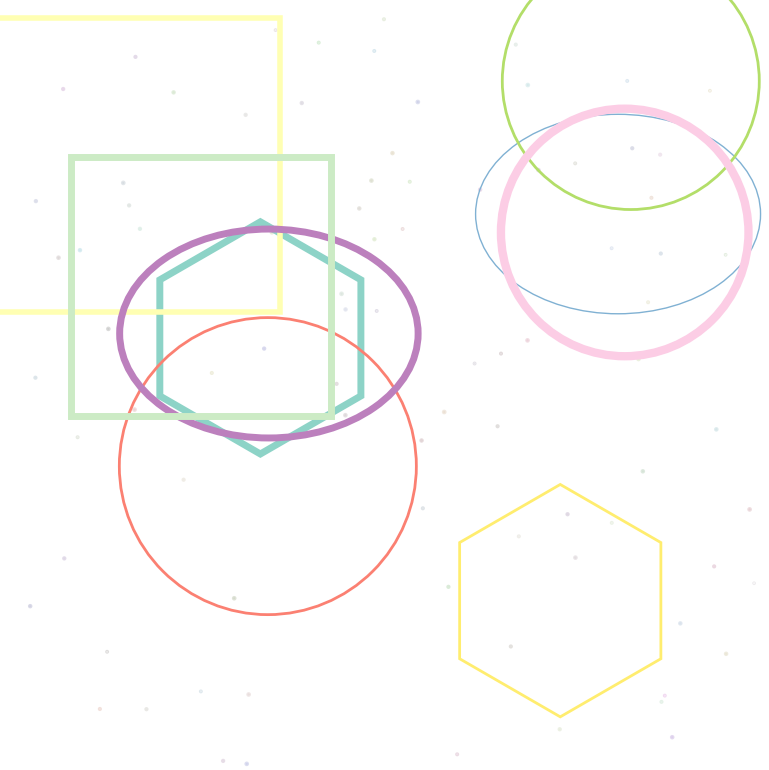[{"shape": "hexagon", "thickness": 2.5, "radius": 0.75, "center": [0.338, 0.561]}, {"shape": "square", "thickness": 2, "radius": 0.95, "center": [0.173, 0.785]}, {"shape": "circle", "thickness": 1, "radius": 0.96, "center": [0.348, 0.395]}, {"shape": "oval", "thickness": 0.5, "radius": 0.93, "center": [0.803, 0.722]}, {"shape": "circle", "thickness": 1, "radius": 0.83, "center": [0.819, 0.895]}, {"shape": "circle", "thickness": 3, "radius": 0.8, "center": [0.811, 0.698]}, {"shape": "oval", "thickness": 2.5, "radius": 0.97, "center": [0.349, 0.567]}, {"shape": "square", "thickness": 2.5, "radius": 0.84, "center": [0.261, 0.628]}, {"shape": "hexagon", "thickness": 1, "radius": 0.75, "center": [0.728, 0.22]}]